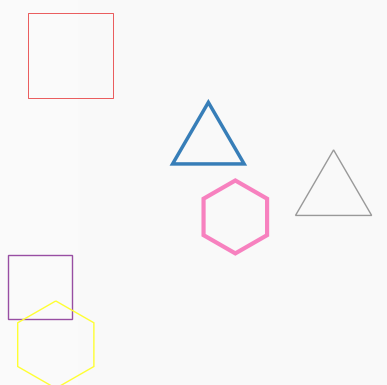[{"shape": "square", "thickness": 0.5, "radius": 0.55, "center": [0.182, 0.856]}, {"shape": "triangle", "thickness": 2.5, "radius": 0.53, "center": [0.538, 0.628]}, {"shape": "square", "thickness": 1, "radius": 0.41, "center": [0.104, 0.254]}, {"shape": "hexagon", "thickness": 1, "radius": 0.57, "center": [0.144, 0.105]}, {"shape": "hexagon", "thickness": 3, "radius": 0.47, "center": [0.607, 0.437]}, {"shape": "triangle", "thickness": 1, "radius": 0.57, "center": [0.861, 0.497]}]